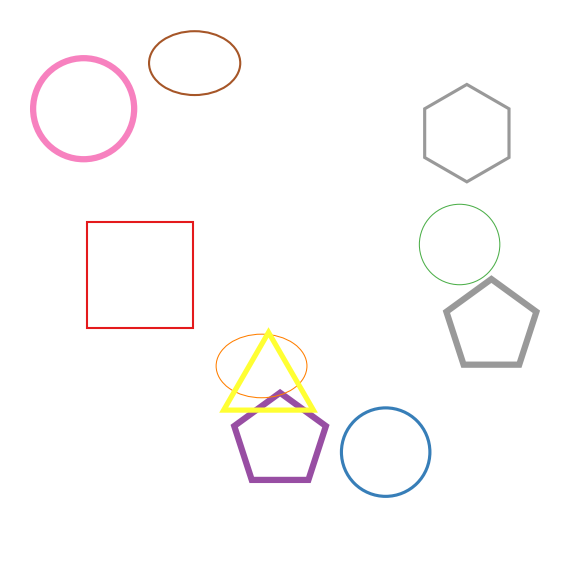[{"shape": "square", "thickness": 1, "radius": 0.46, "center": [0.242, 0.522]}, {"shape": "circle", "thickness": 1.5, "radius": 0.38, "center": [0.668, 0.216]}, {"shape": "circle", "thickness": 0.5, "radius": 0.35, "center": [0.796, 0.576]}, {"shape": "pentagon", "thickness": 3, "radius": 0.42, "center": [0.485, 0.236]}, {"shape": "oval", "thickness": 0.5, "radius": 0.39, "center": [0.453, 0.365]}, {"shape": "triangle", "thickness": 2.5, "radius": 0.45, "center": [0.465, 0.334]}, {"shape": "oval", "thickness": 1, "radius": 0.39, "center": [0.337, 0.89]}, {"shape": "circle", "thickness": 3, "radius": 0.44, "center": [0.145, 0.811]}, {"shape": "hexagon", "thickness": 1.5, "radius": 0.42, "center": [0.808, 0.769]}, {"shape": "pentagon", "thickness": 3, "radius": 0.41, "center": [0.851, 0.434]}]